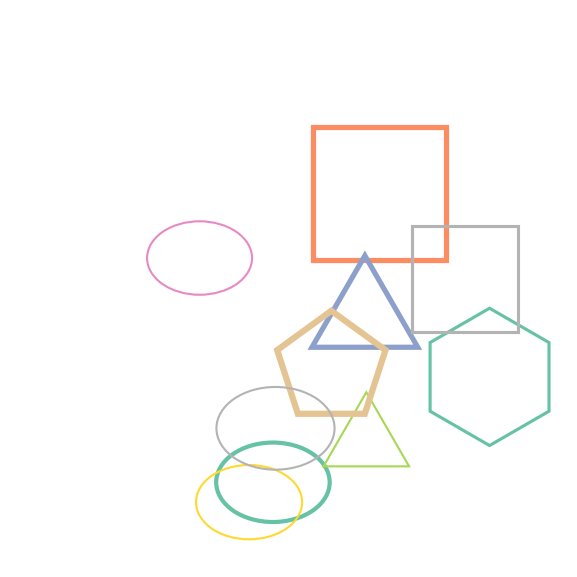[{"shape": "hexagon", "thickness": 1.5, "radius": 0.59, "center": [0.848, 0.347]}, {"shape": "oval", "thickness": 2, "radius": 0.49, "center": [0.473, 0.164]}, {"shape": "square", "thickness": 2.5, "radius": 0.58, "center": [0.658, 0.664]}, {"shape": "triangle", "thickness": 2.5, "radius": 0.53, "center": [0.632, 0.451]}, {"shape": "oval", "thickness": 1, "radius": 0.45, "center": [0.346, 0.552]}, {"shape": "triangle", "thickness": 1, "radius": 0.43, "center": [0.634, 0.234]}, {"shape": "oval", "thickness": 1, "radius": 0.46, "center": [0.431, 0.13]}, {"shape": "pentagon", "thickness": 3, "radius": 0.49, "center": [0.574, 0.362]}, {"shape": "oval", "thickness": 1, "radius": 0.51, "center": [0.477, 0.257]}, {"shape": "square", "thickness": 1.5, "radius": 0.46, "center": [0.805, 0.516]}]